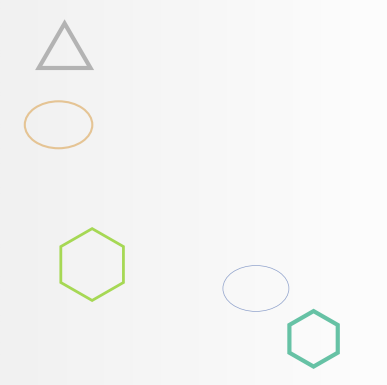[{"shape": "hexagon", "thickness": 3, "radius": 0.36, "center": [0.809, 0.12]}, {"shape": "oval", "thickness": 0.5, "radius": 0.43, "center": [0.66, 0.251]}, {"shape": "hexagon", "thickness": 2, "radius": 0.47, "center": [0.238, 0.313]}, {"shape": "oval", "thickness": 1.5, "radius": 0.44, "center": [0.151, 0.676]}, {"shape": "triangle", "thickness": 3, "radius": 0.39, "center": [0.167, 0.862]}]